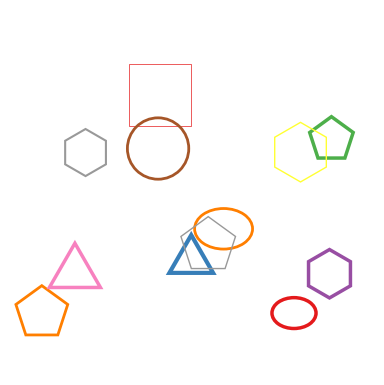[{"shape": "oval", "thickness": 2.5, "radius": 0.29, "center": [0.764, 0.187]}, {"shape": "square", "thickness": 0.5, "radius": 0.4, "center": [0.415, 0.752]}, {"shape": "triangle", "thickness": 3, "radius": 0.33, "center": [0.497, 0.324]}, {"shape": "pentagon", "thickness": 2.5, "radius": 0.3, "center": [0.861, 0.638]}, {"shape": "hexagon", "thickness": 2.5, "radius": 0.31, "center": [0.856, 0.289]}, {"shape": "oval", "thickness": 2, "radius": 0.38, "center": [0.581, 0.406]}, {"shape": "pentagon", "thickness": 2, "radius": 0.35, "center": [0.109, 0.187]}, {"shape": "hexagon", "thickness": 1, "radius": 0.39, "center": [0.781, 0.605]}, {"shape": "circle", "thickness": 2, "radius": 0.4, "center": [0.411, 0.614]}, {"shape": "triangle", "thickness": 2.5, "radius": 0.38, "center": [0.195, 0.292]}, {"shape": "pentagon", "thickness": 1, "radius": 0.37, "center": [0.541, 0.363]}, {"shape": "hexagon", "thickness": 1.5, "radius": 0.31, "center": [0.222, 0.604]}]